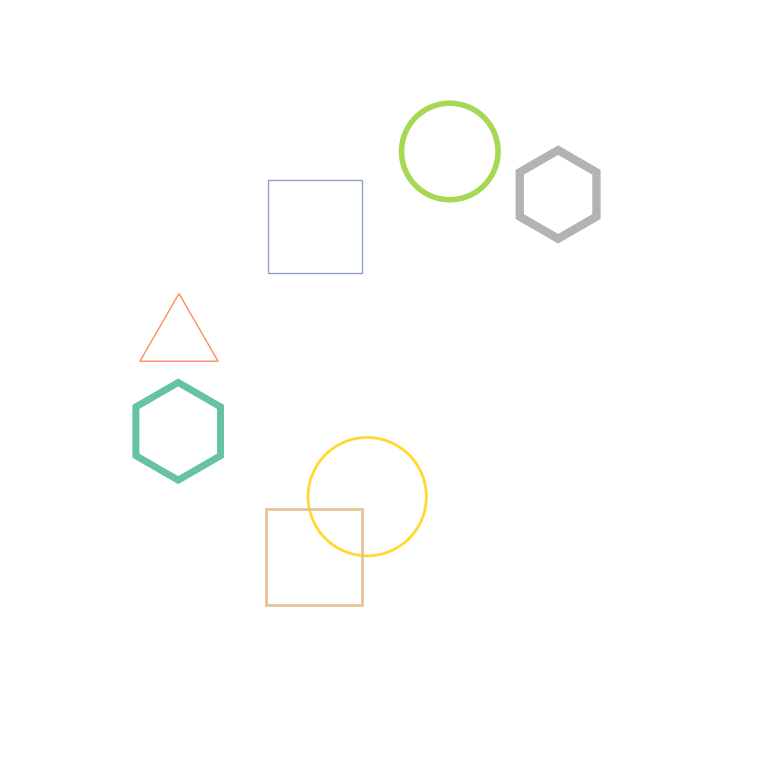[{"shape": "hexagon", "thickness": 2.5, "radius": 0.32, "center": [0.231, 0.44]}, {"shape": "triangle", "thickness": 0.5, "radius": 0.29, "center": [0.232, 0.56]}, {"shape": "square", "thickness": 0.5, "radius": 0.3, "center": [0.409, 0.706]}, {"shape": "circle", "thickness": 2, "radius": 0.31, "center": [0.584, 0.803]}, {"shape": "circle", "thickness": 1, "radius": 0.38, "center": [0.477, 0.355]}, {"shape": "square", "thickness": 1, "radius": 0.31, "center": [0.408, 0.276]}, {"shape": "hexagon", "thickness": 3, "radius": 0.29, "center": [0.725, 0.747]}]